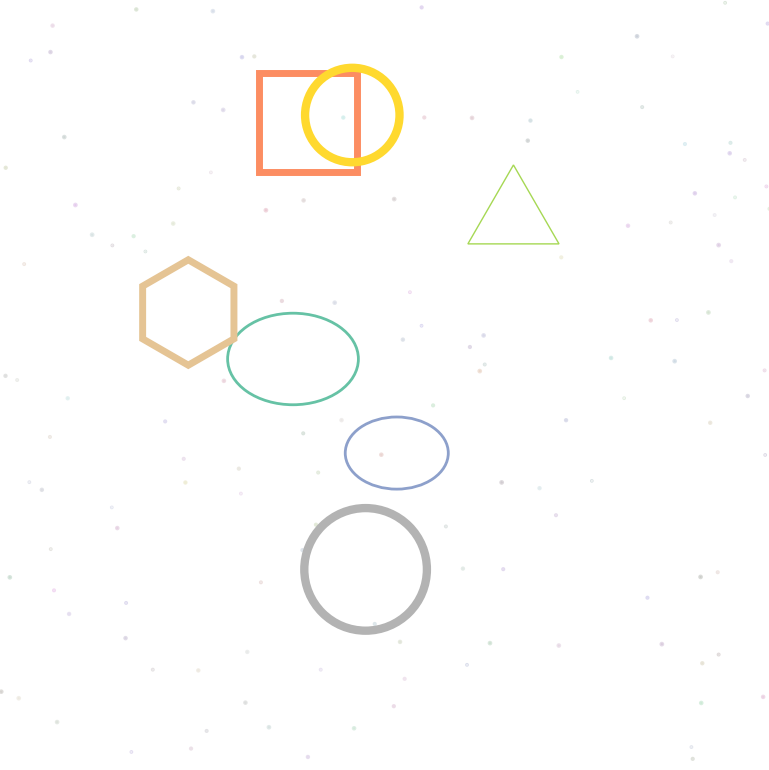[{"shape": "oval", "thickness": 1, "radius": 0.42, "center": [0.381, 0.534]}, {"shape": "square", "thickness": 2.5, "radius": 0.32, "center": [0.4, 0.841]}, {"shape": "oval", "thickness": 1, "radius": 0.33, "center": [0.515, 0.412]}, {"shape": "triangle", "thickness": 0.5, "radius": 0.34, "center": [0.667, 0.717]}, {"shape": "circle", "thickness": 3, "radius": 0.31, "center": [0.458, 0.851]}, {"shape": "hexagon", "thickness": 2.5, "radius": 0.34, "center": [0.245, 0.594]}, {"shape": "circle", "thickness": 3, "radius": 0.4, "center": [0.475, 0.261]}]